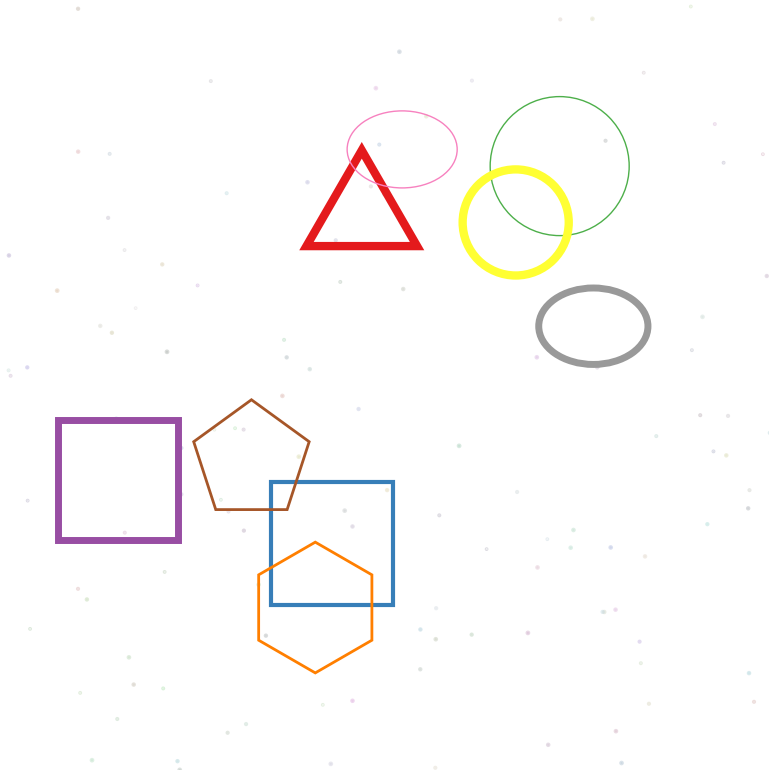[{"shape": "triangle", "thickness": 3, "radius": 0.41, "center": [0.47, 0.722]}, {"shape": "square", "thickness": 1.5, "radius": 0.4, "center": [0.431, 0.294]}, {"shape": "circle", "thickness": 0.5, "radius": 0.45, "center": [0.727, 0.784]}, {"shape": "square", "thickness": 2.5, "radius": 0.39, "center": [0.153, 0.377]}, {"shape": "hexagon", "thickness": 1, "radius": 0.42, "center": [0.409, 0.211]}, {"shape": "circle", "thickness": 3, "radius": 0.34, "center": [0.67, 0.711]}, {"shape": "pentagon", "thickness": 1, "radius": 0.39, "center": [0.327, 0.402]}, {"shape": "oval", "thickness": 0.5, "radius": 0.36, "center": [0.522, 0.806]}, {"shape": "oval", "thickness": 2.5, "radius": 0.35, "center": [0.771, 0.576]}]